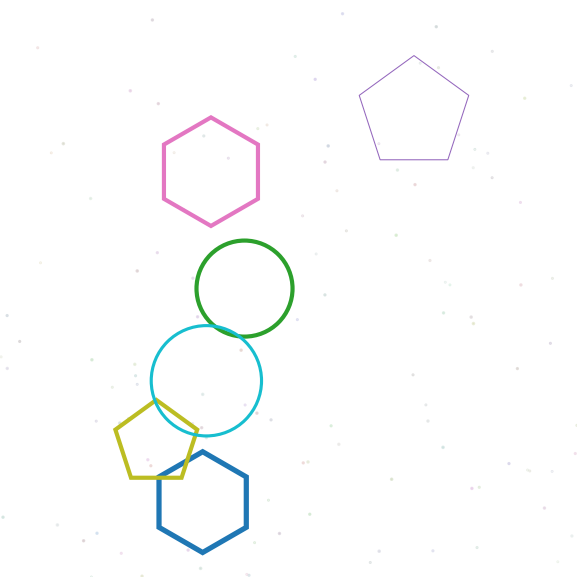[{"shape": "hexagon", "thickness": 2.5, "radius": 0.44, "center": [0.351, 0.13]}, {"shape": "circle", "thickness": 2, "radius": 0.42, "center": [0.423, 0.499]}, {"shape": "pentagon", "thickness": 0.5, "radius": 0.5, "center": [0.717, 0.803]}, {"shape": "hexagon", "thickness": 2, "radius": 0.47, "center": [0.365, 0.702]}, {"shape": "pentagon", "thickness": 2, "radius": 0.37, "center": [0.271, 0.232]}, {"shape": "circle", "thickness": 1.5, "radius": 0.48, "center": [0.357, 0.34]}]